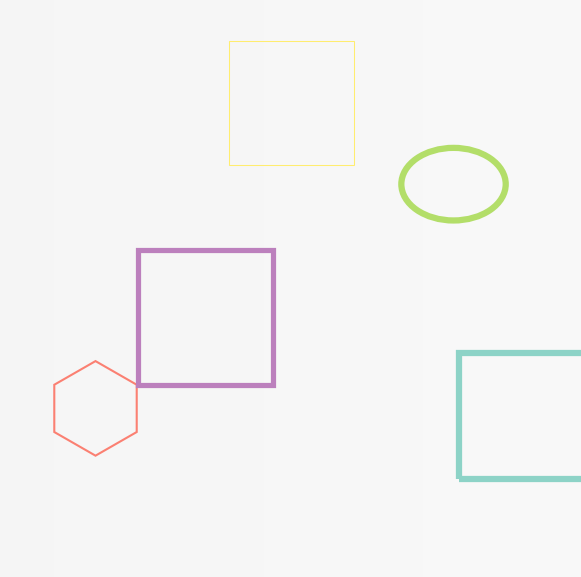[{"shape": "square", "thickness": 3, "radius": 0.54, "center": [0.898, 0.279]}, {"shape": "hexagon", "thickness": 1, "radius": 0.41, "center": [0.164, 0.292]}, {"shape": "oval", "thickness": 3, "radius": 0.45, "center": [0.78, 0.68]}, {"shape": "square", "thickness": 2.5, "radius": 0.58, "center": [0.353, 0.449]}, {"shape": "square", "thickness": 0.5, "radius": 0.54, "center": [0.502, 0.821]}]